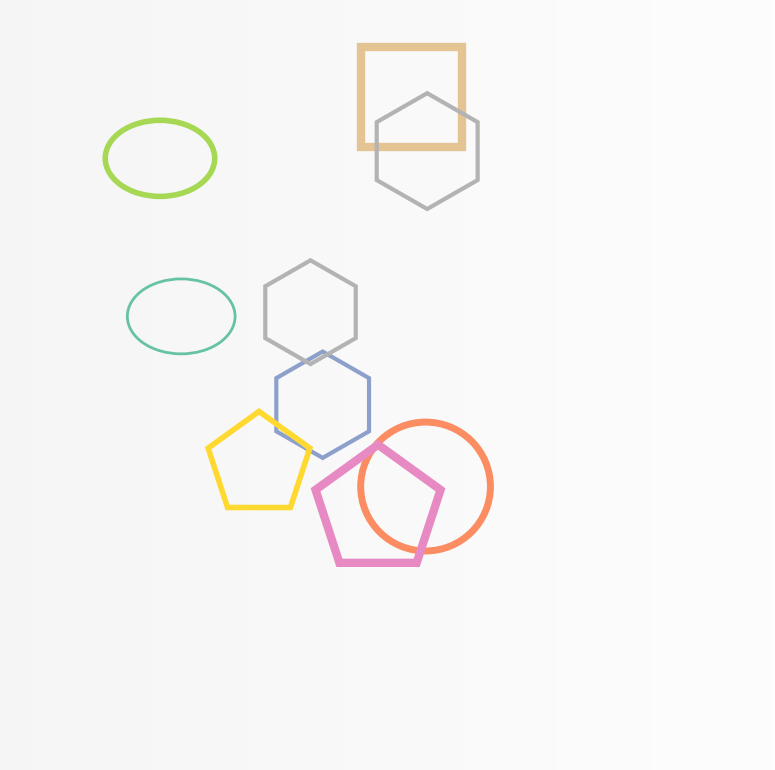[{"shape": "oval", "thickness": 1, "radius": 0.35, "center": [0.234, 0.589]}, {"shape": "circle", "thickness": 2.5, "radius": 0.42, "center": [0.549, 0.368]}, {"shape": "hexagon", "thickness": 1.5, "radius": 0.35, "center": [0.416, 0.474]}, {"shape": "pentagon", "thickness": 3, "radius": 0.42, "center": [0.488, 0.338]}, {"shape": "oval", "thickness": 2, "radius": 0.35, "center": [0.206, 0.794]}, {"shape": "pentagon", "thickness": 2, "radius": 0.34, "center": [0.334, 0.397]}, {"shape": "square", "thickness": 3, "radius": 0.32, "center": [0.531, 0.874]}, {"shape": "hexagon", "thickness": 1.5, "radius": 0.34, "center": [0.401, 0.595]}, {"shape": "hexagon", "thickness": 1.5, "radius": 0.38, "center": [0.551, 0.804]}]